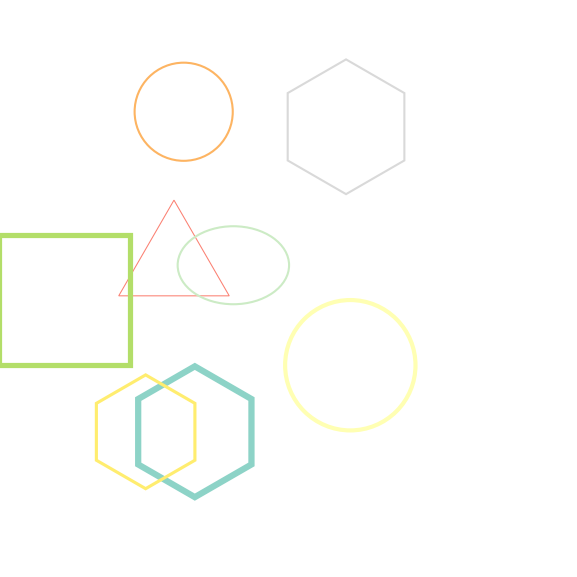[{"shape": "hexagon", "thickness": 3, "radius": 0.57, "center": [0.337, 0.252]}, {"shape": "circle", "thickness": 2, "radius": 0.56, "center": [0.607, 0.367]}, {"shape": "triangle", "thickness": 0.5, "radius": 0.55, "center": [0.301, 0.542]}, {"shape": "circle", "thickness": 1, "radius": 0.42, "center": [0.318, 0.806]}, {"shape": "square", "thickness": 2.5, "radius": 0.56, "center": [0.112, 0.479]}, {"shape": "hexagon", "thickness": 1, "radius": 0.58, "center": [0.599, 0.78]}, {"shape": "oval", "thickness": 1, "radius": 0.48, "center": [0.404, 0.54]}, {"shape": "hexagon", "thickness": 1.5, "radius": 0.49, "center": [0.252, 0.251]}]